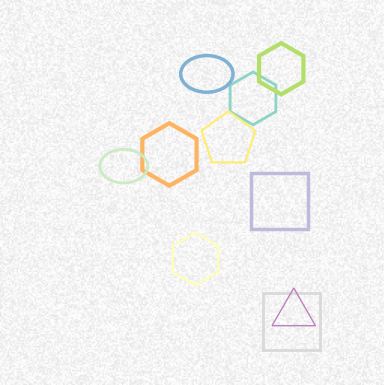[{"shape": "hexagon", "thickness": 2, "radius": 0.34, "center": [0.657, 0.744]}, {"shape": "hexagon", "thickness": 1.5, "radius": 0.34, "center": [0.508, 0.327]}, {"shape": "square", "thickness": 2.5, "radius": 0.37, "center": [0.726, 0.478]}, {"shape": "oval", "thickness": 2.5, "radius": 0.34, "center": [0.537, 0.808]}, {"shape": "hexagon", "thickness": 3, "radius": 0.41, "center": [0.44, 0.599]}, {"shape": "hexagon", "thickness": 3, "radius": 0.33, "center": [0.731, 0.821]}, {"shape": "square", "thickness": 2, "radius": 0.37, "center": [0.758, 0.165]}, {"shape": "triangle", "thickness": 1, "radius": 0.33, "center": [0.763, 0.187]}, {"shape": "oval", "thickness": 2, "radius": 0.31, "center": [0.321, 0.568]}, {"shape": "pentagon", "thickness": 1.5, "radius": 0.37, "center": [0.594, 0.638]}]